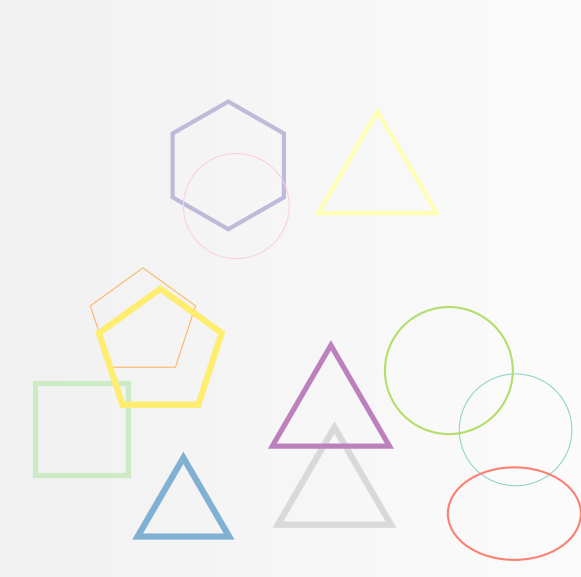[{"shape": "circle", "thickness": 0.5, "radius": 0.48, "center": [0.887, 0.255]}, {"shape": "triangle", "thickness": 2, "radius": 0.59, "center": [0.649, 0.689]}, {"shape": "hexagon", "thickness": 2, "radius": 0.55, "center": [0.393, 0.713]}, {"shape": "oval", "thickness": 1, "radius": 0.57, "center": [0.885, 0.11]}, {"shape": "triangle", "thickness": 3, "radius": 0.45, "center": [0.316, 0.116]}, {"shape": "pentagon", "thickness": 0.5, "radius": 0.48, "center": [0.246, 0.44]}, {"shape": "circle", "thickness": 1, "radius": 0.55, "center": [0.772, 0.357]}, {"shape": "circle", "thickness": 0.5, "radius": 0.46, "center": [0.407, 0.642]}, {"shape": "triangle", "thickness": 3, "radius": 0.56, "center": [0.575, 0.147]}, {"shape": "triangle", "thickness": 2.5, "radius": 0.58, "center": [0.569, 0.285]}, {"shape": "square", "thickness": 2.5, "radius": 0.4, "center": [0.14, 0.256]}, {"shape": "pentagon", "thickness": 3, "radius": 0.55, "center": [0.276, 0.388]}]